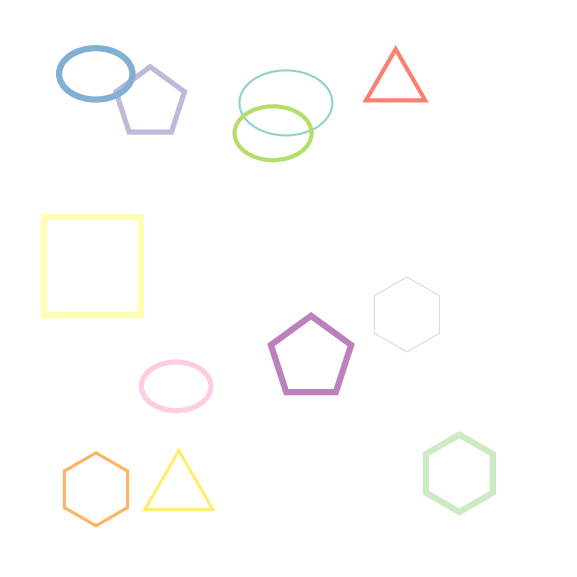[{"shape": "oval", "thickness": 1, "radius": 0.4, "center": [0.495, 0.821]}, {"shape": "square", "thickness": 3, "radius": 0.42, "center": [0.16, 0.539]}, {"shape": "pentagon", "thickness": 2.5, "radius": 0.31, "center": [0.26, 0.821]}, {"shape": "triangle", "thickness": 2, "radius": 0.3, "center": [0.685, 0.855]}, {"shape": "oval", "thickness": 3, "radius": 0.32, "center": [0.166, 0.871]}, {"shape": "hexagon", "thickness": 1.5, "radius": 0.32, "center": [0.166, 0.152]}, {"shape": "oval", "thickness": 2, "radius": 0.33, "center": [0.473, 0.768]}, {"shape": "oval", "thickness": 2.5, "radius": 0.3, "center": [0.305, 0.33]}, {"shape": "hexagon", "thickness": 0.5, "radius": 0.32, "center": [0.705, 0.455]}, {"shape": "pentagon", "thickness": 3, "radius": 0.37, "center": [0.539, 0.379]}, {"shape": "hexagon", "thickness": 3, "radius": 0.33, "center": [0.795, 0.18]}, {"shape": "triangle", "thickness": 1.5, "radius": 0.34, "center": [0.31, 0.151]}]